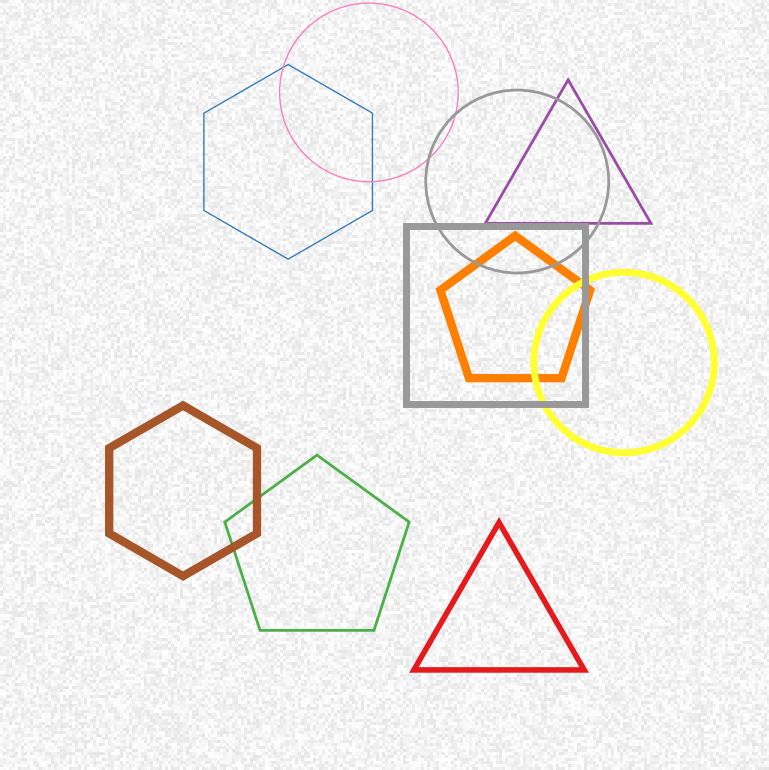[{"shape": "triangle", "thickness": 2, "radius": 0.64, "center": [0.648, 0.194]}, {"shape": "hexagon", "thickness": 0.5, "radius": 0.63, "center": [0.374, 0.79]}, {"shape": "pentagon", "thickness": 1, "radius": 0.63, "center": [0.412, 0.283]}, {"shape": "triangle", "thickness": 1, "radius": 0.62, "center": [0.738, 0.772]}, {"shape": "pentagon", "thickness": 3, "radius": 0.51, "center": [0.669, 0.592]}, {"shape": "circle", "thickness": 2.5, "radius": 0.59, "center": [0.811, 0.529]}, {"shape": "hexagon", "thickness": 3, "radius": 0.55, "center": [0.238, 0.363]}, {"shape": "circle", "thickness": 0.5, "radius": 0.58, "center": [0.479, 0.88]}, {"shape": "circle", "thickness": 1, "radius": 0.59, "center": [0.672, 0.764]}, {"shape": "square", "thickness": 2.5, "radius": 0.58, "center": [0.644, 0.591]}]